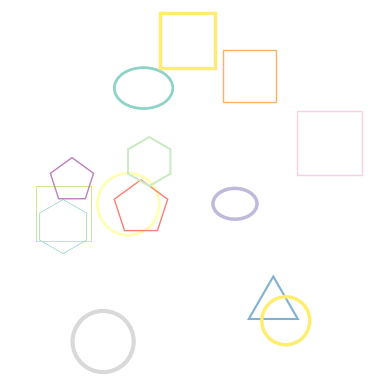[{"shape": "oval", "thickness": 2, "radius": 0.38, "center": [0.373, 0.771]}, {"shape": "hexagon", "thickness": 0.5, "radius": 0.35, "center": [0.164, 0.411]}, {"shape": "circle", "thickness": 2, "radius": 0.4, "center": [0.333, 0.47]}, {"shape": "oval", "thickness": 2.5, "radius": 0.29, "center": [0.61, 0.471]}, {"shape": "pentagon", "thickness": 1, "radius": 0.36, "center": [0.366, 0.46]}, {"shape": "triangle", "thickness": 1.5, "radius": 0.37, "center": [0.71, 0.208]}, {"shape": "square", "thickness": 1, "radius": 0.34, "center": [0.648, 0.802]}, {"shape": "square", "thickness": 0.5, "radius": 0.36, "center": [0.165, 0.446]}, {"shape": "square", "thickness": 1, "radius": 0.42, "center": [0.856, 0.628]}, {"shape": "circle", "thickness": 3, "radius": 0.4, "center": [0.268, 0.113]}, {"shape": "pentagon", "thickness": 1, "radius": 0.29, "center": [0.187, 0.532]}, {"shape": "hexagon", "thickness": 1.5, "radius": 0.32, "center": [0.388, 0.58]}, {"shape": "circle", "thickness": 2.5, "radius": 0.31, "center": [0.742, 0.167]}, {"shape": "square", "thickness": 2.5, "radius": 0.36, "center": [0.488, 0.895]}]